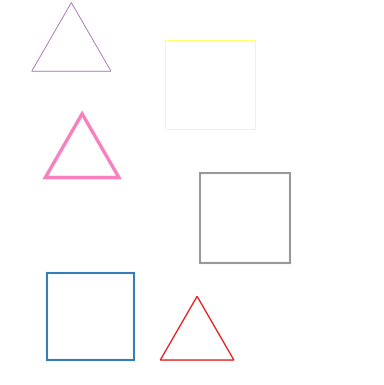[{"shape": "triangle", "thickness": 1, "radius": 0.55, "center": [0.512, 0.12]}, {"shape": "square", "thickness": 1.5, "radius": 0.56, "center": [0.235, 0.178]}, {"shape": "triangle", "thickness": 0.5, "radius": 0.59, "center": [0.185, 0.874]}, {"shape": "square", "thickness": 0.5, "radius": 0.58, "center": [0.545, 0.781]}, {"shape": "triangle", "thickness": 2.5, "radius": 0.55, "center": [0.213, 0.594]}, {"shape": "square", "thickness": 1.5, "radius": 0.58, "center": [0.637, 0.434]}]